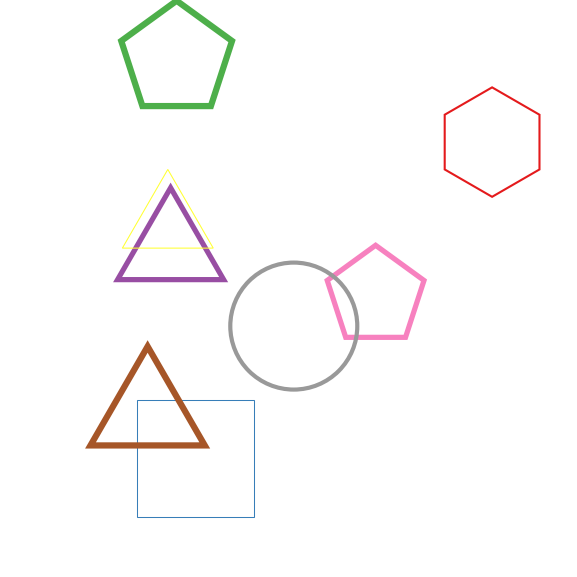[{"shape": "hexagon", "thickness": 1, "radius": 0.47, "center": [0.852, 0.753]}, {"shape": "square", "thickness": 0.5, "radius": 0.51, "center": [0.338, 0.205]}, {"shape": "pentagon", "thickness": 3, "radius": 0.5, "center": [0.306, 0.897]}, {"shape": "triangle", "thickness": 2.5, "radius": 0.53, "center": [0.295, 0.568]}, {"shape": "triangle", "thickness": 0.5, "radius": 0.45, "center": [0.291, 0.615]}, {"shape": "triangle", "thickness": 3, "radius": 0.57, "center": [0.256, 0.285]}, {"shape": "pentagon", "thickness": 2.5, "radius": 0.44, "center": [0.65, 0.486]}, {"shape": "circle", "thickness": 2, "radius": 0.55, "center": [0.509, 0.434]}]